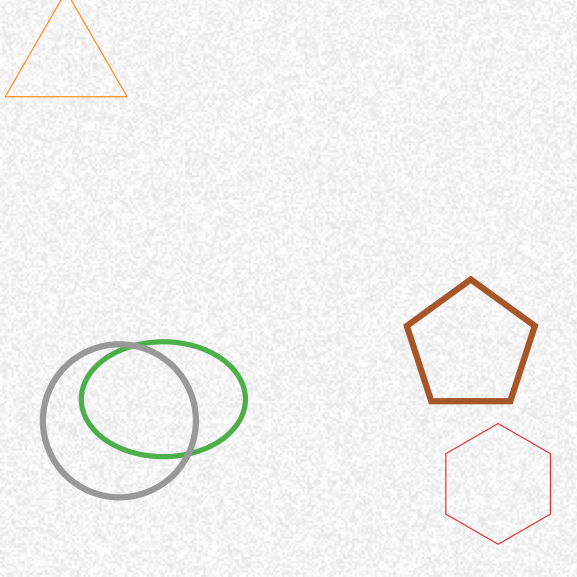[{"shape": "hexagon", "thickness": 0.5, "radius": 0.52, "center": [0.863, 0.161]}, {"shape": "oval", "thickness": 2.5, "radius": 0.71, "center": [0.283, 0.308]}, {"shape": "triangle", "thickness": 0.5, "radius": 0.61, "center": [0.115, 0.893]}, {"shape": "pentagon", "thickness": 3, "radius": 0.58, "center": [0.815, 0.399]}, {"shape": "circle", "thickness": 3, "radius": 0.66, "center": [0.207, 0.27]}]